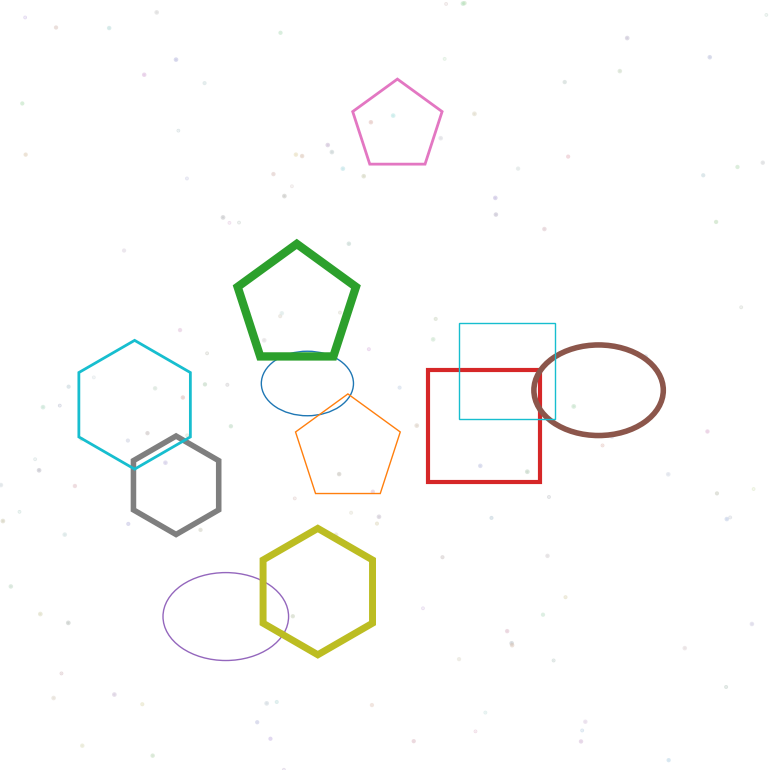[{"shape": "oval", "thickness": 0.5, "radius": 0.3, "center": [0.399, 0.502]}, {"shape": "pentagon", "thickness": 0.5, "radius": 0.36, "center": [0.452, 0.417]}, {"shape": "pentagon", "thickness": 3, "radius": 0.4, "center": [0.385, 0.602]}, {"shape": "square", "thickness": 1.5, "radius": 0.36, "center": [0.628, 0.447]}, {"shape": "oval", "thickness": 0.5, "radius": 0.41, "center": [0.293, 0.199]}, {"shape": "oval", "thickness": 2, "radius": 0.42, "center": [0.777, 0.493]}, {"shape": "pentagon", "thickness": 1, "radius": 0.31, "center": [0.516, 0.836]}, {"shape": "hexagon", "thickness": 2, "radius": 0.32, "center": [0.229, 0.37]}, {"shape": "hexagon", "thickness": 2.5, "radius": 0.41, "center": [0.413, 0.232]}, {"shape": "hexagon", "thickness": 1, "radius": 0.42, "center": [0.175, 0.474]}, {"shape": "square", "thickness": 0.5, "radius": 0.31, "center": [0.658, 0.519]}]